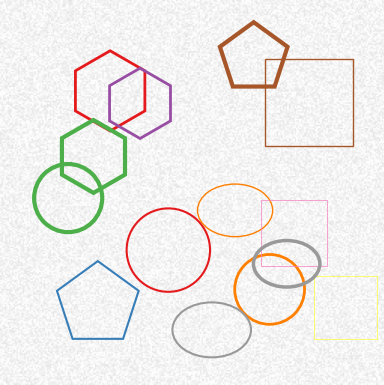[{"shape": "circle", "thickness": 1.5, "radius": 0.54, "center": [0.437, 0.35]}, {"shape": "hexagon", "thickness": 2, "radius": 0.52, "center": [0.286, 0.764]}, {"shape": "pentagon", "thickness": 1.5, "radius": 0.56, "center": [0.254, 0.21]}, {"shape": "hexagon", "thickness": 3, "radius": 0.47, "center": [0.243, 0.594]}, {"shape": "circle", "thickness": 3, "radius": 0.44, "center": [0.177, 0.485]}, {"shape": "hexagon", "thickness": 2, "radius": 0.46, "center": [0.364, 0.732]}, {"shape": "oval", "thickness": 1, "radius": 0.49, "center": [0.611, 0.454]}, {"shape": "circle", "thickness": 2, "radius": 0.45, "center": [0.7, 0.248]}, {"shape": "square", "thickness": 0.5, "radius": 0.41, "center": [0.896, 0.201]}, {"shape": "pentagon", "thickness": 3, "radius": 0.46, "center": [0.659, 0.85]}, {"shape": "square", "thickness": 1, "radius": 0.57, "center": [0.803, 0.734]}, {"shape": "square", "thickness": 0.5, "radius": 0.43, "center": [0.763, 0.394]}, {"shape": "oval", "thickness": 1.5, "radius": 0.51, "center": [0.55, 0.143]}, {"shape": "oval", "thickness": 2.5, "radius": 0.43, "center": [0.745, 0.315]}]